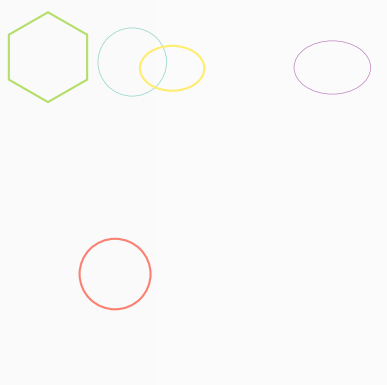[{"shape": "circle", "thickness": 0.5, "radius": 0.44, "center": [0.341, 0.839]}, {"shape": "circle", "thickness": 1.5, "radius": 0.46, "center": [0.297, 0.288]}, {"shape": "hexagon", "thickness": 1.5, "radius": 0.58, "center": [0.124, 0.852]}, {"shape": "oval", "thickness": 0.5, "radius": 0.49, "center": [0.858, 0.825]}, {"shape": "oval", "thickness": 1.5, "radius": 0.42, "center": [0.444, 0.823]}]